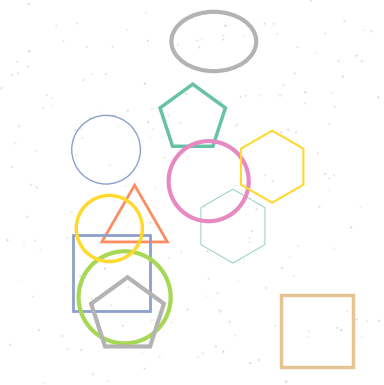[{"shape": "hexagon", "thickness": 0.5, "radius": 0.48, "center": [0.605, 0.413]}, {"shape": "pentagon", "thickness": 2.5, "radius": 0.45, "center": [0.501, 0.692]}, {"shape": "triangle", "thickness": 2, "radius": 0.49, "center": [0.35, 0.421]}, {"shape": "circle", "thickness": 1, "radius": 0.45, "center": [0.276, 0.611]}, {"shape": "square", "thickness": 2, "radius": 0.5, "center": [0.29, 0.291]}, {"shape": "circle", "thickness": 3, "radius": 0.52, "center": [0.542, 0.529]}, {"shape": "circle", "thickness": 3, "radius": 0.6, "center": [0.324, 0.228]}, {"shape": "hexagon", "thickness": 1.5, "radius": 0.47, "center": [0.707, 0.567]}, {"shape": "circle", "thickness": 2.5, "radius": 0.43, "center": [0.284, 0.407]}, {"shape": "square", "thickness": 2.5, "radius": 0.47, "center": [0.824, 0.141]}, {"shape": "oval", "thickness": 3, "radius": 0.55, "center": [0.555, 0.892]}, {"shape": "pentagon", "thickness": 3, "radius": 0.5, "center": [0.331, 0.18]}]